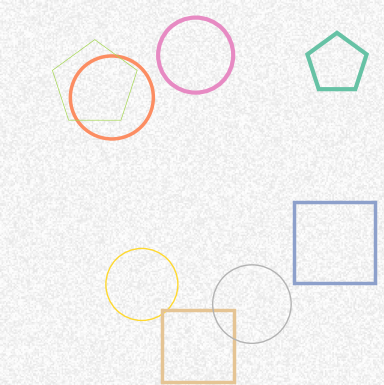[{"shape": "pentagon", "thickness": 3, "radius": 0.4, "center": [0.875, 0.834]}, {"shape": "circle", "thickness": 2.5, "radius": 0.54, "center": [0.291, 0.747]}, {"shape": "square", "thickness": 2.5, "radius": 0.53, "center": [0.869, 0.371]}, {"shape": "circle", "thickness": 3, "radius": 0.49, "center": [0.508, 0.857]}, {"shape": "pentagon", "thickness": 0.5, "radius": 0.58, "center": [0.246, 0.781]}, {"shape": "circle", "thickness": 1, "radius": 0.47, "center": [0.369, 0.261]}, {"shape": "square", "thickness": 2.5, "radius": 0.47, "center": [0.514, 0.101]}, {"shape": "circle", "thickness": 1, "radius": 0.51, "center": [0.654, 0.21]}]